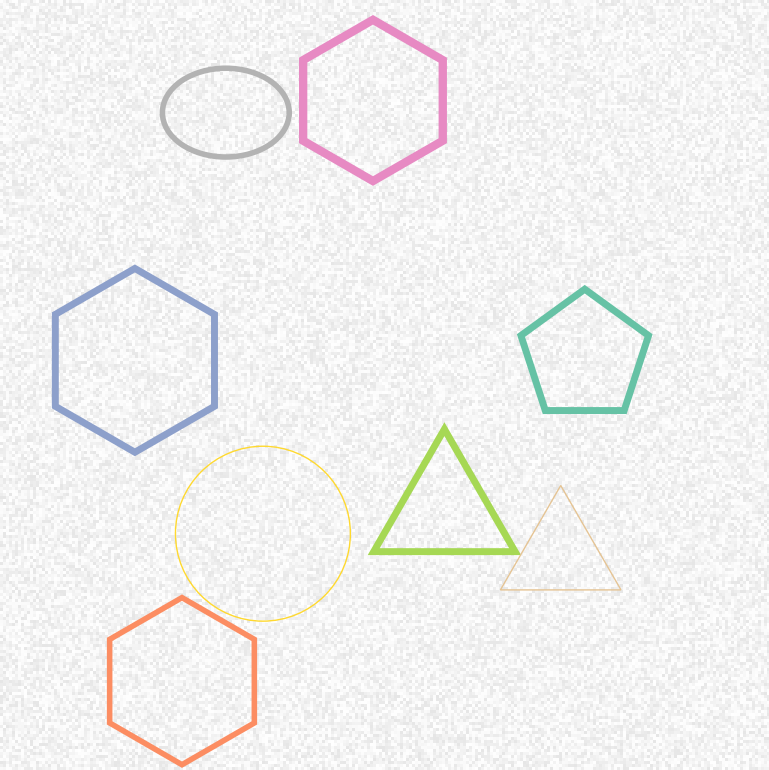[{"shape": "pentagon", "thickness": 2.5, "radius": 0.44, "center": [0.759, 0.537]}, {"shape": "hexagon", "thickness": 2, "radius": 0.54, "center": [0.236, 0.115]}, {"shape": "hexagon", "thickness": 2.5, "radius": 0.6, "center": [0.175, 0.532]}, {"shape": "hexagon", "thickness": 3, "radius": 0.52, "center": [0.484, 0.87]}, {"shape": "triangle", "thickness": 2.5, "radius": 0.53, "center": [0.577, 0.337]}, {"shape": "circle", "thickness": 0.5, "radius": 0.57, "center": [0.341, 0.307]}, {"shape": "triangle", "thickness": 0.5, "radius": 0.45, "center": [0.728, 0.279]}, {"shape": "oval", "thickness": 2, "radius": 0.41, "center": [0.293, 0.854]}]